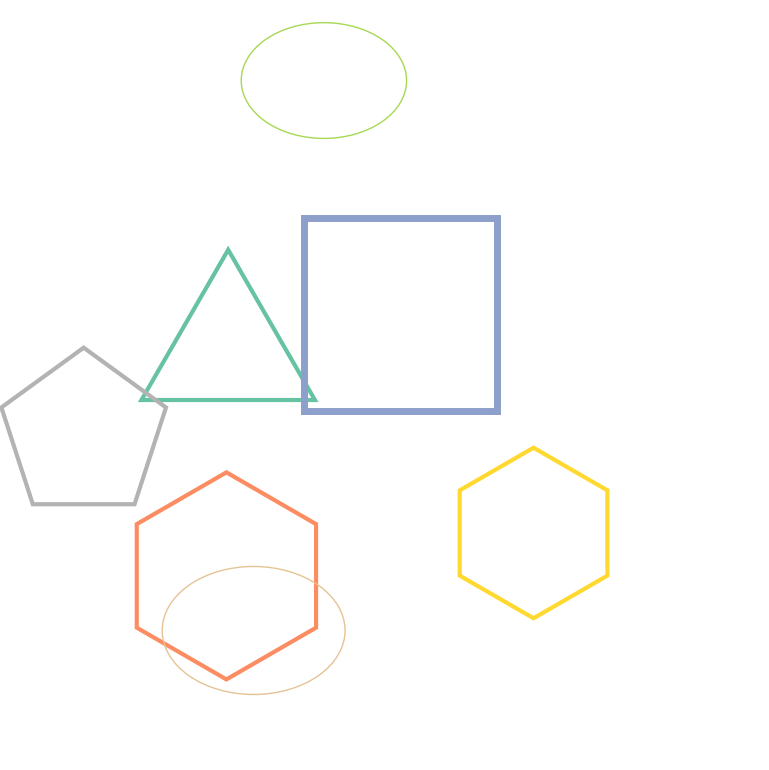[{"shape": "triangle", "thickness": 1.5, "radius": 0.65, "center": [0.296, 0.546]}, {"shape": "hexagon", "thickness": 1.5, "radius": 0.67, "center": [0.294, 0.252]}, {"shape": "square", "thickness": 2.5, "radius": 0.63, "center": [0.52, 0.591]}, {"shape": "oval", "thickness": 0.5, "radius": 0.54, "center": [0.421, 0.895]}, {"shape": "hexagon", "thickness": 1.5, "radius": 0.55, "center": [0.693, 0.308]}, {"shape": "oval", "thickness": 0.5, "radius": 0.59, "center": [0.329, 0.181]}, {"shape": "pentagon", "thickness": 1.5, "radius": 0.56, "center": [0.109, 0.436]}]